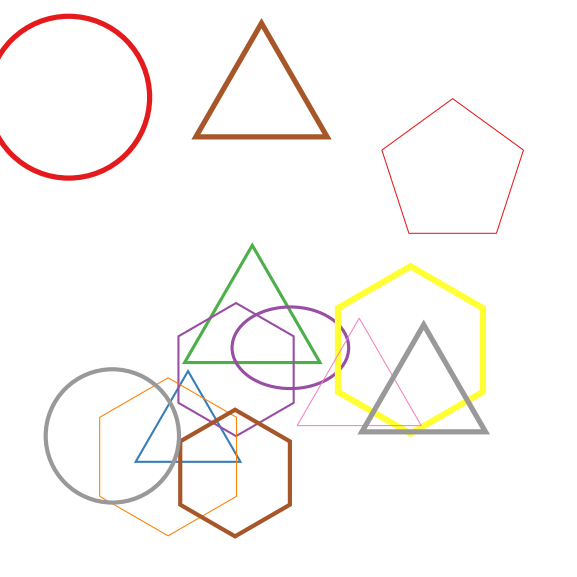[{"shape": "circle", "thickness": 2.5, "radius": 0.7, "center": [0.119, 0.831]}, {"shape": "pentagon", "thickness": 0.5, "radius": 0.64, "center": [0.784, 0.699]}, {"shape": "triangle", "thickness": 1, "radius": 0.52, "center": [0.326, 0.252]}, {"shape": "triangle", "thickness": 1.5, "radius": 0.68, "center": [0.437, 0.439]}, {"shape": "oval", "thickness": 1.5, "radius": 0.5, "center": [0.503, 0.397]}, {"shape": "hexagon", "thickness": 1, "radius": 0.58, "center": [0.409, 0.359]}, {"shape": "hexagon", "thickness": 0.5, "radius": 0.68, "center": [0.291, 0.208]}, {"shape": "hexagon", "thickness": 3, "radius": 0.72, "center": [0.711, 0.393]}, {"shape": "hexagon", "thickness": 2, "radius": 0.55, "center": [0.407, 0.18]}, {"shape": "triangle", "thickness": 2.5, "radius": 0.66, "center": [0.453, 0.828]}, {"shape": "triangle", "thickness": 0.5, "radius": 0.62, "center": [0.622, 0.324]}, {"shape": "circle", "thickness": 2, "radius": 0.58, "center": [0.195, 0.244]}, {"shape": "triangle", "thickness": 2.5, "radius": 0.62, "center": [0.734, 0.313]}]